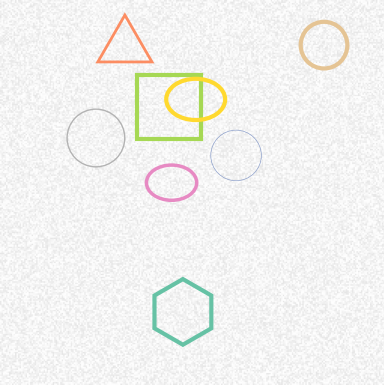[{"shape": "hexagon", "thickness": 3, "radius": 0.43, "center": [0.475, 0.19]}, {"shape": "triangle", "thickness": 2, "radius": 0.41, "center": [0.324, 0.88]}, {"shape": "circle", "thickness": 0.5, "radius": 0.33, "center": [0.613, 0.596]}, {"shape": "oval", "thickness": 2.5, "radius": 0.33, "center": [0.446, 0.525]}, {"shape": "square", "thickness": 3, "radius": 0.42, "center": [0.438, 0.722]}, {"shape": "oval", "thickness": 3, "radius": 0.38, "center": [0.508, 0.742]}, {"shape": "circle", "thickness": 3, "radius": 0.3, "center": [0.842, 0.883]}, {"shape": "circle", "thickness": 1, "radius": 0.37, "center": [0.249, 0.642]}]